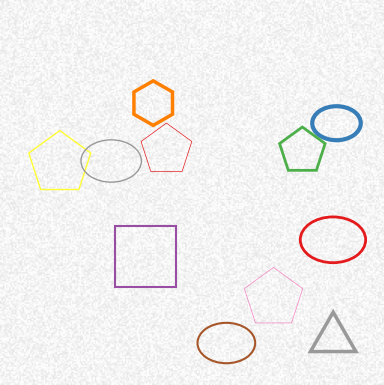[{"shape": "pentagon", "thickness": 0.5, "radius": 0.35, "center": [0.432, 0.611]}, {"shape": "oval", "thickness": 2, "radius": 0.42, "center": [0.865, 0.377]}, {"shape": "oval", "thickness": 3, "radius": 0.32, "center": [0.874, 0.68]}, {"shape": "pentagon", "thickness": 2, "radius": 0.31, "center": [0.785, 0.608]}, {"shape": "square", "thickness": 1.5, "radius": 0.4, "center": [0.378, 0.333]}, {"shape": "hexagon", "thickness": 2.5, "radius": 0.29, "center": [0.398, 0.732]}, {"shape": "pentagon", "thickness": 1, "radius": 0.42, "center": [0.155, 0.576]}, {"shape": "oval", "thickness": 1.5, "radius": 0.37, "center": [0.588, 0.109]}, {"shape": "pentagon", "thickness": 0.5, "radius": 0.4, "center": [0.71, 0.226]}, {"shape": "oval", "thickness": 1, "radius": 0.39, "center": [0.289, 0.582]}, {"shape": "triangle", "thickness": 2.5, "radius": 0.34, "center": [0.865, 0.121]}]